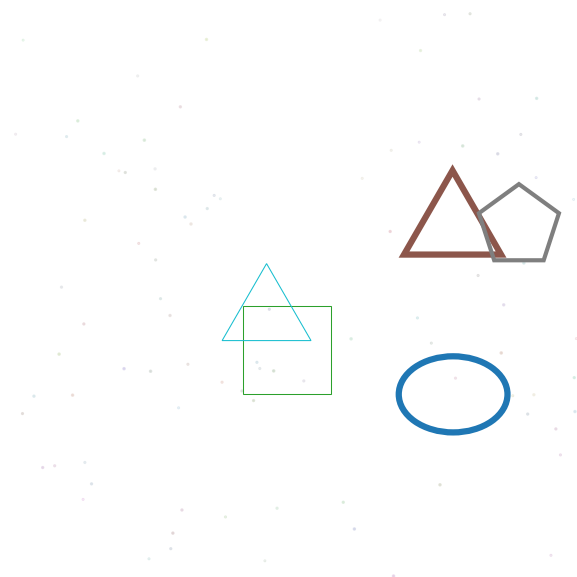[{"shape": "oval", "thickness": 3, "radius": 0.47, "center": [0.785, 0.316]}, {"shape": "square", "thickness": 0.5, "radius": 0.38, "center": [0.496, 0.393]}, {"shape": "triangle", "thickness": 3, "radius": 0.49, "center": [0.784, 0.607]}, {"shape": "pentagon", "thickness": 2, "radius": 0.36, "center": [0.899, 0.607]}, {"shape": "triangle", "thickness": 0.5, "radius": 0.44, "center": [0.462, 0.454]}]